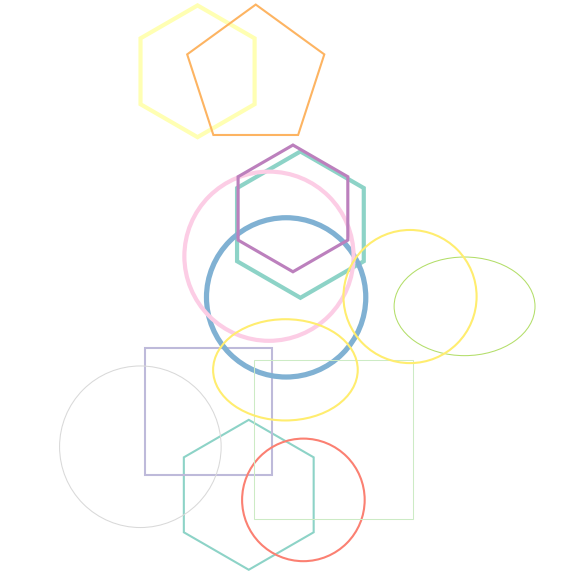[{"shape": "hexagon", "thickness": 1, "radius": 0.65, "center": [0.431, 0.142]}, {"shape": "hexagon", "thickness": 2, "radius": 0.63, "center": [0.52, 0.61]}, {"shape": "hexagon", "thickness": 2, "radius": 0.57, "center": [0.342, 0.876]}, {"shape": "square", "thickness": 1, "radius": 0.55, "center": [0.361, 0.286]}, {"shape": "circle", "thickness": 1, "radius": 0.53, "center": [0.525, 0.134]}, {"shape": "circle", "thickness": 2.5, "radius": 0.69, "center": [0.495, 0.484]}, {"shape": "pentagon", "thickness": 1, "radius": 0.62, "center": [0.443, 0.866]}, {"shape": "oval", "thickness": 0.5, "radius": 0.61, "center": [0.804, 0.469]}, {"shape": "circle", "thickness": 2, "radius": 0.73, "center": [0.466, 0.555]}, {"shape": "circle", "thickness": 0.5, "radius": 0.7, "center": [0.243, 0.226]}, {"shape": "hexagon", "thickness": 1.5, "radius": 0.55, "center": [0.507, 0.638]}, {"shape": "square", "thickness": 0.5, "radius": 0.69, "center": [0.577, 0.239]}, {"shape": "oval", "thickness": 1, "radius": 0.63, "center": [0.494, 0.359]}, {"shape": "circle", "thickness": 1, "radius": 0.58, "center": [0.71, 0.486]}]